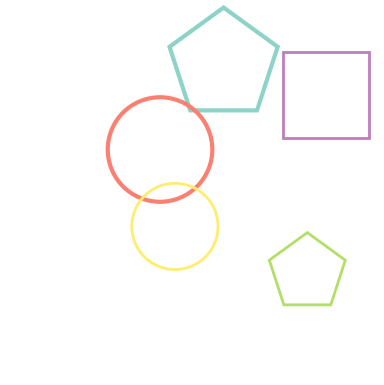[{"shape": "pentagon", "thickness": 3, "radius": 0.74, "center": [0.581, 0.833]}, {"shape": "circle", "thickness": 3, "radius": 0.68, "center": [0.416, 0.612]}, {"shape": "pentagon", "thickness": 2, "radius": 0.52, "center": [0.798, 0.292]}, {"shape": "square", "thickness": 2, "radius": 0.56, "center": [0.848, 0.753]}, {"shape": "circle", "thickness": 2, "radius": 0.56, "center": [0.454, 0.412]}]